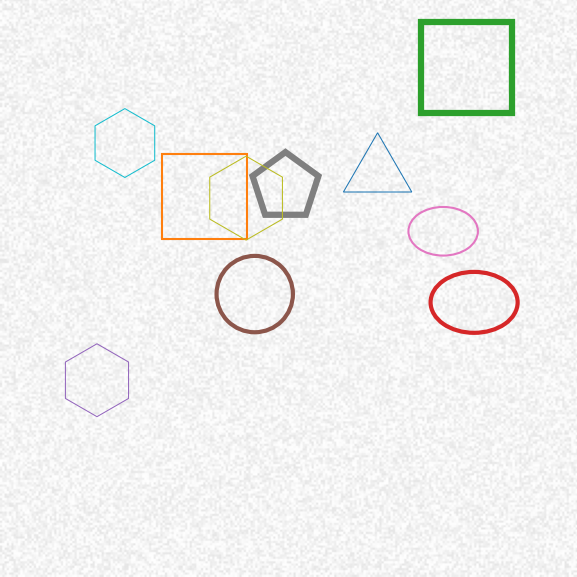[{"shape": "triangle", "thickness": 0.5, "radius": 0.34, "center": [0.654, 0.701]}, {"shape": "square", "thickness": 1, "radius": 0.37, "center": [0.354, 0.659]}, {"shape": "square", "thickness": 3, "radius": 0.39, "center": [0.808, 0.882]}, {"shape": "oval", "thickness": 2, "radius": 0.38, "center": [0.821, 0.476]}, {"shape": "hexagon", "thickness": 0.5, "radius": 0.32, "center": [0.168, 0.341]}, {"shape": "circle", "thickness": 2, "radius": 0.33, "center": [0.441, 0.49]}, {"shape": "oval", "thickness": 1, "radius": 0.3, "center": [0.767, 0.599]}, {"shape": "pentagon", "thickness": 3, "radius": 0.3, "center": [0.494, 0.676]}, {"shape": "hexagon", "thickness": 0.5, "radius": 0.36, "center": [0.426, 0.656]}, {"shape": "hexagon", "thickness": 0.5, "radius": 0.3, "center": [0.216, 0.751]}]